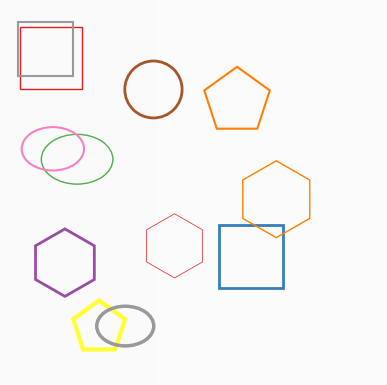[{"shape": "hexagon", "thickness": 0.5, "radius": 0.42, "center": [0.45, 0.361]}, {"shape": "square", "thickness": 1, "radius": 0.4, "center": [0.131, 0.85]}, {"shape": "square", "thickness": 2, "radius": 0.41, "center": [0.648, 0.334]}, {"shape": "oval", "thickness": 1, "radius": 0.46, "center": [0.199, 0.586]}, {"shape": "hexagon", "thickness": 2, "radius": 0.44, "center": [0.168, 0.318]}, {"shape": "hexagon", "thickness": 1, "radius": 0.5, "center": [0.713, 0.483]}, {"shape": "pentagon", "thickness": 1.5, "radius": 0.44, "center": [0.612, 0.738]}, {"shape": "pentagon", "thickness": 3, "radius": 0.35, "center": [0.256, 0.149]}, {"shape": "circle", "thickness": 2, "radius": 0.37, "center": [0.396, 0.768]}, {"shape": "oval", "thickness": 1.5, "radius": 0.4, "center": [0.136, 0.613]}, {"shape": "oval", "thickness": 2.5, "radius": 0.37, "center": [0.323, 0.153]}, {"shape": "square", "thickness": 1.5, "radius": 0.35, "center": [0.117, 0.872]}]